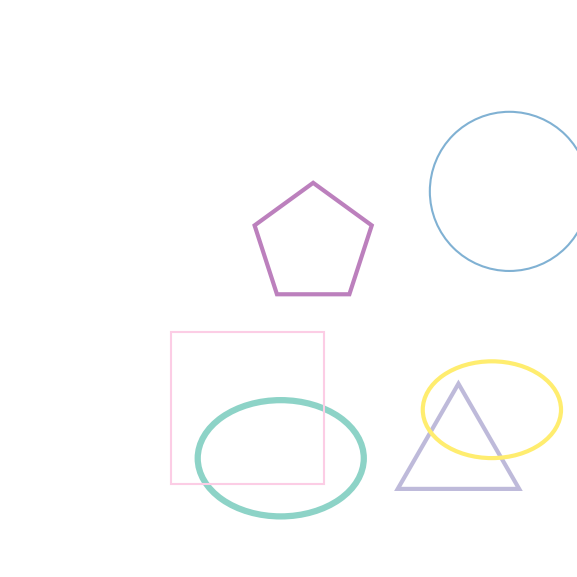[{"shape": "oval", "thickness": 3, "radius": 0.72, "center": [0.486, 0.206]}, {"shape": "triangle", "thickness": 2, "radius": 0.61, "center": [0.794, 0.213]}, {"shape": "circle", "thickness": 1, "radius": 0.69, "center": [0.882, 0.668]}, {"shape": "square", "thickness": 1, "radius": 0.66, "center": [0.429, 0.293]}, {"shape": "pentagon", "thickness": 2, "radius": 0.53, "center": [0.542, 0.576]}, {"shape": "oval", "thickness": 2, "radius": 0.6, "center": [0.852, 0.29]}]